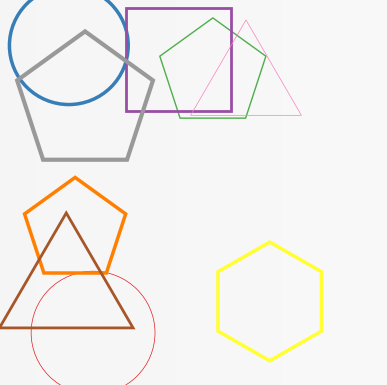[{"shape": "circle", "thickness": 0.5, "radius": 0.8, "center": [0.24, 0.136]}, {"shape": "circle", "thickness": 2.5, "radius": 0.77, "center": [0.178, 0.882]}, {"shape": "pentagon", "thickness": 1, "radius": 0.72, "center": [0.549, 0.81]}, {"shape": "square", "thickness": 2, "radius": 0.67, "center": [0.46, 0.845]}, {"shape": "pentagon", "thickness": 2.5, "radius": 0.69, "center": [0.194, 0.402]}, {"shape": "hexagon", "thickness": 2.5, "radius": 0.77, "center": [0.696, 0.217]}, {"shape": "triangle", "thickness": 2, "radius": 1.0, "center": [0.171, 0.248]}, {"shape": "triangle", "thickness": 0.5, "radius": 0.83, "center": [0.635, 0.783]}, {"shape": "pentagon", "thickness": 3, "radius": 0.92, "center": [0.22, 0.734]}]